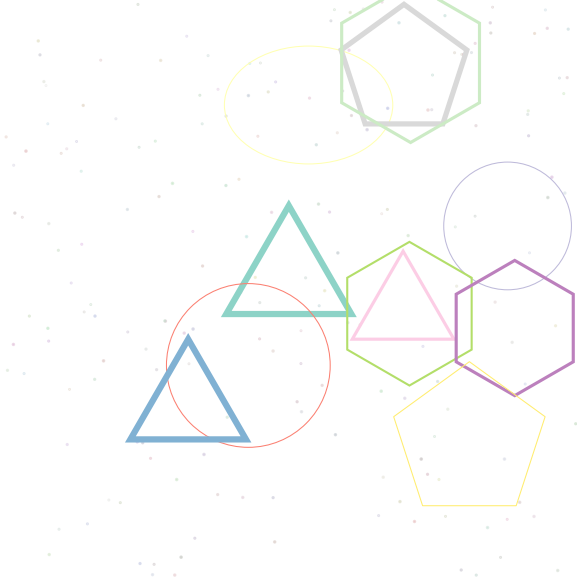[{"shape": "triangle", "thickness": 3, "radius": 0.63, "center": [0.5, 0.518]}, {"shape": "oval", "thickness": 0.5, "radius": 0.73, "center": [0.534, 0.817]}, {"shape": "circle", "thickness": 0.5, "radius": 0.55, "center": [0.879, 0.608]}, {"shape": "circle", "thickness": 0.5, "radius": 0.71, "center": [0.43, 0.366]}, {"shape": "triangle", "thickness": 3, "radius": 0.58, "center": [0.326, 0.296]}, {"shape": "hexagon", "thickness": 1, "radius": 0.62, "center": [0.709, 0.456]}, {"shape": "triangle", "thickness": 1.5, "radius": 0.51, "center": [0.698, 0.463]}, {"shape": "pentagon", "thickness": 2.5, "radius": 0.57, "center": [0.7, 0.877]}, {"shape": "hexagon", "thickness": 1.5, "radius": 0.59, "center": [0.891, 0.431]}, {"shape": "hexagon", "thickness": 1.5, "radius": 0.69, "center": [0.711, 0.89]}, {"shape": "pentagon", "thickness": 0.5, "radius": 0.69, "center": [0.813, 0.235]}]